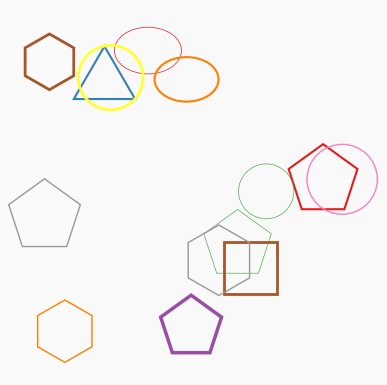[{"shape": "pentagon", "thickness": 1.5, "radius": 0.47, "center": [0.834, 0.532]}, {"shape": "oval", "thickness": 0.5, "radius": 0.43, "center": [0.382, 0.869]}, {"shape": "triangle", "thickness": 1.5, "radius": 0.46, "center": [0.27, 0.788]}, {"shape": "pentagon", "thickness": 0.5, "radius": 0.46, "center": [0.613, 0.364]}, {"shape": "circle", "thickness": 0.5, "radius": 0.36, "center": [0.687, 0.503]}, {"shape": "pentagon", "thickness": 2.5, "radius": 0.41, "center": [0.493, 0.151]}, {"shape": "hexagon", "thickness": 1, "radius": 0.4, "center": [0.167, 0.14]}, {"shape": "oval", "thickness": 1.5, "radius": 0.41, "center": [0.481, 0.794]}, {"shape": "circle", "thickness": 2, "radius": 0.42, "center": [0.286, 0.798]}, {"shape": "hexagon", "thickness": 2, "radius": 0.36, "center": [0.128, 0.839]}, {"shape": "square", "thickness": 2, "radius": 0.34, "center": [0.647, 0.304]}, {"shape": "circle", "thickness": 1, "radius": 0.45, "center": [0.883, 0.534]}, {"shape": "hexagon", "thickness": 1, "radius": 0.46, "center": [0.565, 0.324]}, {"shape": "pentagon", "thickness": 1, "radius": 0.49, "center": [0.115, 0.438]}]